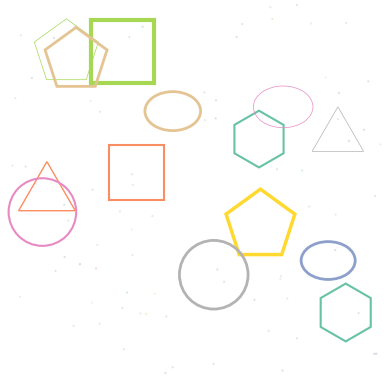[{"shape": "hexagon", "thickness": 1.5, "radius": 0.37, "center": [0.673, 0.639]}, {"shape": "hexagon", "thickness": 1.5, "radius": 0.38, "center": [0.898, 0.188]}, {"shape": "square", "thickness": 1.5, "radius": 0.36, "center": [0.355, 0.553]}, {"shape": "triangle", "thickness": 1, "radius": 0.42, "center": [0.122, 0.495]}, {"shape": "oval", "thickness": 2, "radius": 0.35, "center": [0.852, 0.323]}, {"shape": "oval", "thickness": 0.5, "radius": 0.39, "center": [0.736, 0.722]}, {"shape": "circle", "thickness": 1.5, "radius": 0.44, "center": [0.11, 0.449]}, {"shape": "square", "thickness": 3, "radius": 0.41, "center": [0.318, 0.865]}, {"shape": "pentagon", "thickness": 0.5, "radius": 0.44, "center": [0.172, 0.864]}, {"shape": "pentagon", "thickness": 2.5, "radius": 0.47, "center": [0.676, 0.415]}, {"shape": "pentagon", "thickness": 2, "radius": 0.42, "center": [0.198, 0.844]}, {"shape": "oval", "thickness": 2, "radius": 0.36, "center": [0.449, 0.711]}, {"shape": "circle", "thickness": 2, "radius": 0.45, "center": [0.555, 0.286]}, {"shape": "triangle", "thickness": 0.5, "radius": 0.39, "center": [0.878, 0.645]}]